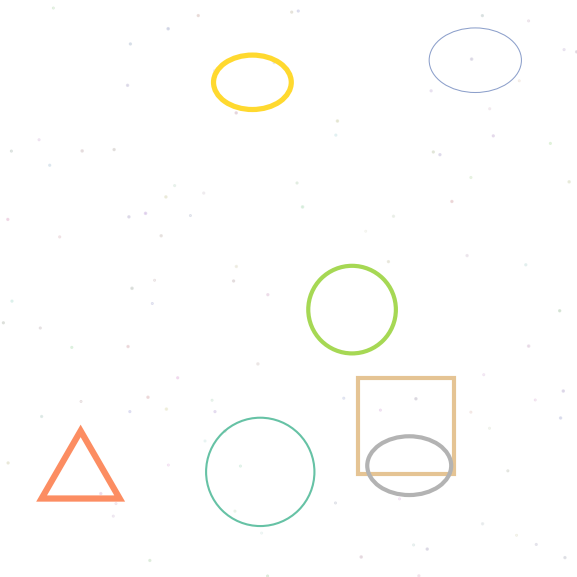[{"shape": "circle", "thickness": 1, "radius": 0.47, "center": [0.451, 0.182]}, {"shape": "triangle", "thickness": 3, "radius": 0.39, "center": [0.14, 0.175]}, {"shape": "oval", "thickness": 0.5, "radius": 0.4, "center": [0.823, 0.895]}, {"shape": "circle", "thickness": 2, "radius": 0.38, "center": [0.61, 0.463]}, {"shape": "oval", "thickness": 2.5, "radius": 0.34, "center": [0.437, 0.857]}, {"shape": "square", "thickness": 2, "radius": 0.42, "center": [0.703, 0.261]}, {"shape": "oval", "thickness": 2, "radius": 0.36, "center": [0.709, 0.193]}]